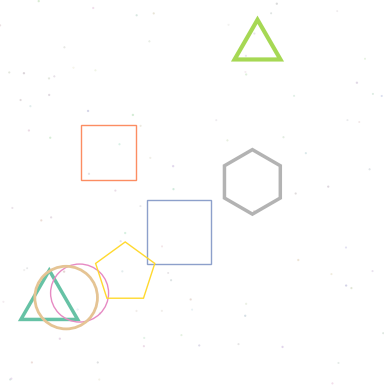[{"shape": "triangle", "thickness": 2.5, "radius": 0.43, "center": [0.128, 0.213]}, {"shape": "square", "thickness": 1, "radius": 0.36, "center": [0.283, 0.603]}, {"shape": "square", "thickness": 1, "radius": 0.41, "center": [0.465, 0.397]}, {"shape": "circle", "thickness": 1, "radius": 0.38, "center": [0.207, 0.239]}, {"shape": "triangle", "thickness": 3, "radius": 0.34, "center": [0.669, 0.88]}, {"shape": "pentagon", "thickness": 1, "radius": 0.4, "center": [0.325, 0.291]}, {"shape": "circle", "thickness": 2, "radius": 0.41, "center": [0.172, 0.227]}, {"shape": "hexagon", "thickness": 2.5, "radius": 0.42, "center": [0.656, 0.528]}]